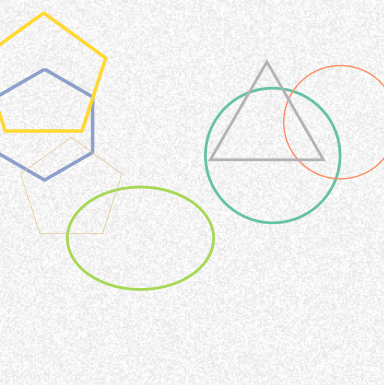[{"shape": "circle", "thickness": 2, "radius": 0.87, "center": [0.708, 0.596]}, {"shape": "circle", "thickness": 1, "radius": 0.74, "center": [0.884, 0.683]}, {"shape": "hexagon", "thickness": 2.5, "radius": 0.72, "center": [0.116, 0.676]}, {"shape": "oval", "thickness": 2, "radius": 0.95, "center": [0.365, 0.381]}, {"shape": "pentagon", "thickness": 2.5, "radius": 0.85, "center": [0.113, 0.797]}, {"shape": "pentagon", "thickness": 0.5, "radius": 0.69, "center": [0.185, 0.505]}, {"shape": "triangle", "thickness": 2, "radius": 0.85, "center": [0.693, 0.67]}]